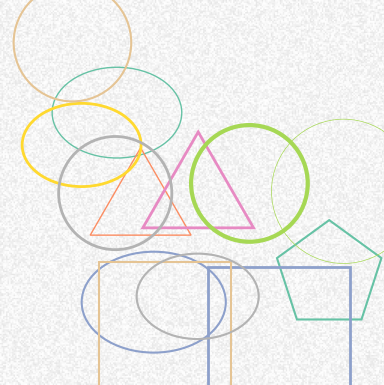[{"shape": "oval", "thickness": 1, "radius": 0.84, "center": [0.304, 0.707]}, {"shape": "pentagon", "thickness": 1.5, "radius": 0.71, "center": [0.855, 0.286]}, {"shape": "triangle", "thickness": 1, "radius": 0.76, "center": [0.365, 0.465]}, {"shape": "square", "thickness": 2, "radius": 0.93, "center": [0.725, 0.121]}, {"shape": "oval", "thickness": 1.5, "radius": 0.94, "center": [0.399, 0.215]}, {"shape": "triangle", "thickness": 2, "radius": 0.83, "center": [0.515, 0.491]}, {"shape": "circle", "thickness": 0.5, "radius": 0.94, "center": [0.893, 0.503]}, {"shape": "circle", "thickness": 3, "radius": 0.76, "center": [0.648, 0.524]}, {"shape": "oval", "thickness": 2, "radius": 0.77, "center": [0.212, 0.623]}, {"shape": "square", "thickness": 1.5, "radius": 0.86, "center": [0.429, 0.148]}, {"shape": "circle", "thickness": 1.5, "radius": 0.76, "center": [0.188, 0.889]}, {"shape": "oval", "thickness": 1.5, "radius": 0.79, "center": [0.513, 0.23]}, {"shape": "circle", "thickness": 2, "radius": 0.73, "center": [0.299, 0.498]}]